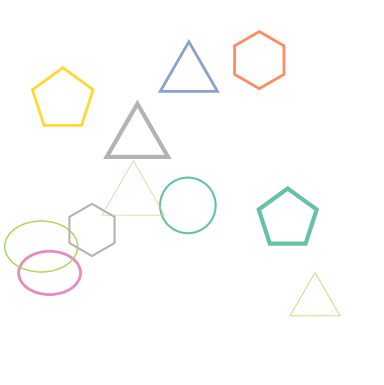[{"shape": "circle", "thickness": 1.5, "radius": 0.36, "center": [0.488, 0.466]}, {"shape": "pentagon", "thickness": 3, "radius": 0.4, "center": [0.747, 0.431]}, {"shape": "hexagon", "thickness": 2, "radius": 0.37, "center": [0.673, 0.844]}, {"shape": "triangle", "thickness": 2, "radius": 0.43, "center": [0.491, 0.806]}, {"shape": "oval", "thickness": 2, "radius": 0.4, "center": [0.129, 0.291]}, {"shape": "oval", "thickness": 1, "radius": 0.47, "center": [0.107, 0.36]}, {"shape": "triangle", "thickness": 0.5, "radius": 0.38, "center": [0.818, 0.217]}, {"shape": "pentagon", "thickness": 2, "radius": 0.41, "center": [0.163, 0.741]}, {"shape": "triangle", "thickness": 0.5, "radius": 0.47, "center": [0.346, 0.488]}, {"shape": "hexagon", "thickness": 1.5, "radius": 0.34, "center": [0.239, 0.403]}, {"shape": "triangle", "thickness": 3, "radius": 0.46, "center": [0.357, 0.638]}]